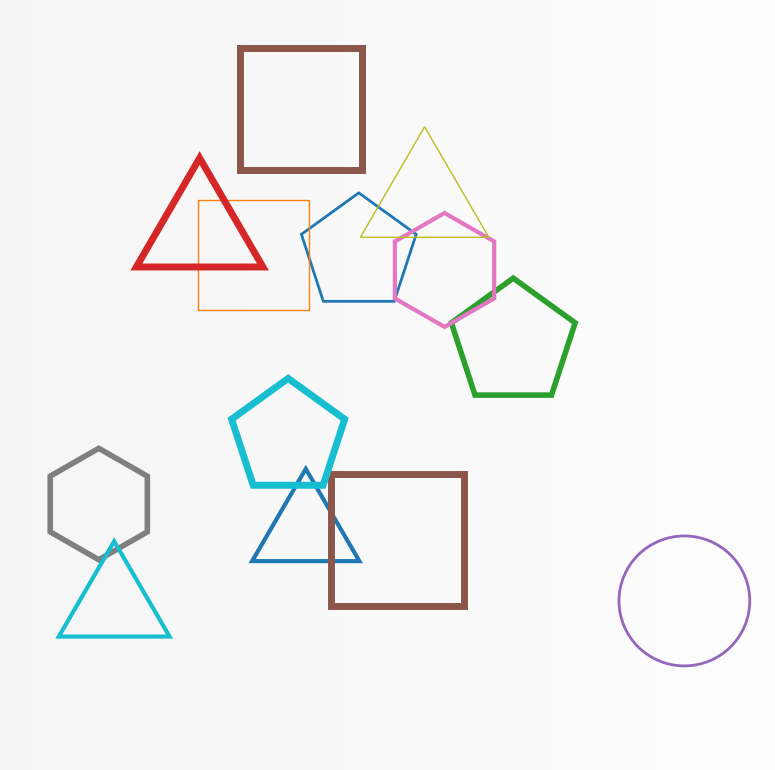[{"shape": "triangle", "thickness": 1.5, "radius": 0.4, "center": [0.395, 0.311]}, {"shape": "pentagon", "thickness": 1, "radius": 0.39, "center": [0.463, 0.672]}, {"shape": "square", "thickness": 0.5, "radius": 0.36, "center": [0.327, 0.668]}, {"shape": "pentagon", "thickness": 2, "radius": 0.42, "center": [0.662, 0.555]}, {"shape": "triangle", "thickness": 2.5, "radius": 0.47, "center": [0.258, 0.7]}, {"shape": "circle", "thickness": 1, "radius": 0.42, "center": [0.883, 0.22]}, {"shape": "square", "thickness": 2.5, "radius": 0.43, "center": [0.513, 0.299]}, {"shape": "square", "thickness": 2.5, "radius": 0.39, "center": [0.388, 0.858]}, {"shape": "hexagon", "thickness": 1.5, "radius": 0.37, "center": [0.574, 0.649]}, {"shape": "hexagon", "thickness": 2, "radius": 0.36, "center": [0.127, 0.345]}, {"shape": "triangle", "thickness": 0.5, "radius": 0.48, "center": [0.548, 0.74]}, {"shape": "pentagon", "thickness": 2.5, "radius": 0.38, "center": [0.372, 0.432]}, {"shape": "triangle", "thickness": 1.5, "radius": 0.41, "center": [0.147, 0.215]}]